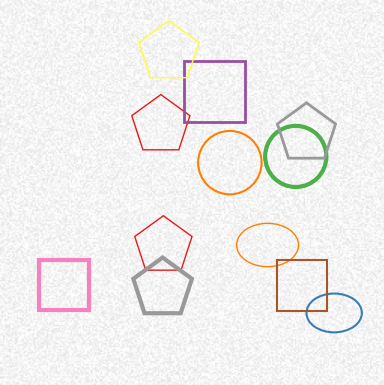[{"shape": "pentagon", "thickness": 1, "radius": 0.39, "center": [0.424, 0.362]}, {"shape": "pentagon", "thickness": 1, "radius": 0.4, "center": [0.418, 0.675]}, {"shape": "oval", "thickness": 1.5, "radius": 0.36, "center": [0.868, 0.187]}, {"shape": "circle", "thickness": 3, "radius": 0.4, "center": [0.768, 0.594]}, {"shape": "square", "thickness": 2, "radius": 0.39, "center": [0.558, 0.763]}, {"shape": "oval", "thickness": 1, "radius": 0.4, "center": [0.695, 0.364]}, {"shape": "circle", "thickness": 1.5, "radius": 0.41, "center": [0.597, 0.578]}, {"shape": "pentagon", "thickness": 1, "radius": 0.41, "center": [0.439, 0.864]}, {"shape": "square", "thickness": 1.5, "radius": 0.33, "center": [0.784, 0.258]}, {"shape": "square", "thickness": 3, "radius": 0.33, "center": [0.165, 0.26]}, {"shape": "pentagon", "thickness": 2, "radius": 0.4, "center": [0.796, 0.653]}, {"shape": "pentagon", "thickness": 3, "radius": 0.4, "center": [0.422, 0.251]}]